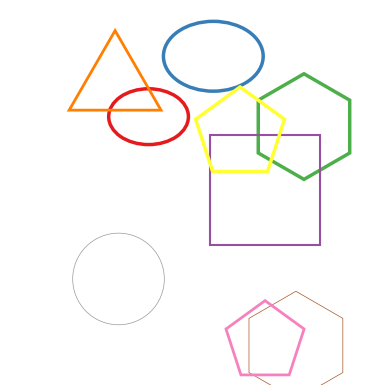[{"shape": "oval", "thickness": 2.5, "radius": 0.52, "center": [0.386, 0.697]}, {"shape": "oval", "thickness": 2.5, "radius": 0.65, "center": [0.554, 0.854]}, {"shape": "hexagon", "thickness": 2.5, "radius": 0.69, "center": [0.79, 0.671]}, {"shape": "square", "thickness": 1.5, "radius": 0.71, "center": [0.688, 0.506]}, {"shape": "triangle", "thickness": 2, "radius": 0.69, "center": [0.299, 0.783]}, {"shape": "pentagon", "thickness": 2.5, "radius": 0.61, "center": [0.624, 0.653]}, {"shape": "hexagon", "thickness": 0.5, "radius": 0.7, "center": [0.769, 0.103]}, {"shape": "pentagon", "thickness": 2, "radius": 0.53, "center": [0.688, 0.112]}, {"shape": "circle", "thickness": 0.5, "radius": 0.59, "center": [0.308, 0.275]}]